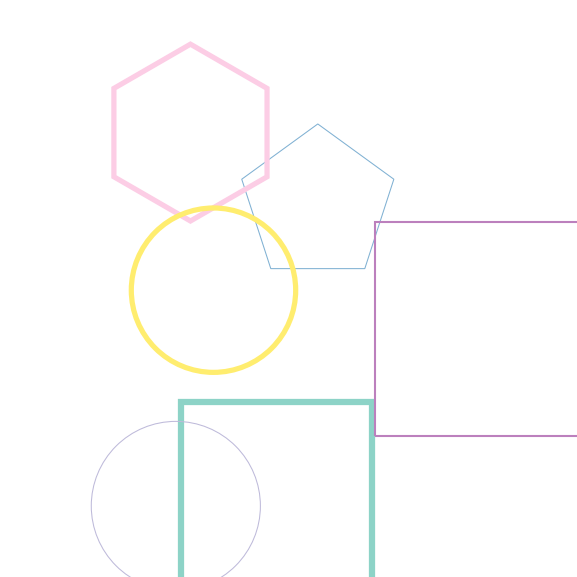[{"shape": "square", "thickness": 3, "radius": 0.83, "center": [0.478, 0.137]}, {"shape": "circle", "thickness": 0.5, "radius": 0.73, "center": [0.304, 0.123]}, {"shape": "pentagon", "thickness": 0.5, "radius": 0.69, "center": [0.55, 0.646]}, {"shape": "hexagon", "thickness": 2.5, "radius": 0.77, "center": [0.33, 0.77]}, {"shape": "square", "thickness": 1, "radius": 0.93, "center": [0.835, 0.429]}, {"shape": "circle", "thickness": 2.5, "radius": 0.71, "center": [0.37, 0.497]}]